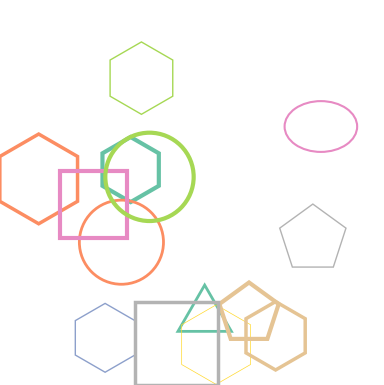[{"shape": "hexagon", "thickness": 3, "radius": 0.42, "center": [0.339, 0.56]}, {"shape": "triangle", "thickness": 2, "radius": 0.4, "center": [0.532, 0.179]}, {"shape": "circle", "thickness": 2, "radius": 0.55, "center": [0.315, 0.371]}, {"shape": "hexagon", "thickness": 2.5, "radius": 0.58, "center": [0.101, 0.535]}, {"shape": "hexagon", "thickness": 1, "radius": 0.45, "center": [0.273, 0.123]}, {"shape": "oval", "thickness": 1.5, "radius": 0.47, "center": [0.833, 0.671]}, {"shape": "square", "thickness": 3, "radius": 0.44, "center": [0.244, 0.47]}, {"shape": "circle", "thickness": 3, "radius": 0.57, "center": [0.388, 0.541]}, {"shape": "hexagon", "thickness": 1, "radius": 0.47, "center": [0.367, 0.797]}, {"shape": "hexagon", "thickness": 0.5, "radius": 0.52, "center": [0.561, 0.105]}, {"shape": "pentagon", "thickness": 3, "radius": 0.4, "center": [0.647, 0.185]}, {"shape": "hexagon", "thickness": 2.5, "radius": 0.44, "center": [0.716, 0.128]}, {"shape": "pentagon", "thickness": 1, "radius": 0.45, "center": [0.813, 0.379]}, {"shape": "square", "thickness": 2.5, "radius": 0.54, "center": [0.458, 0.108]}]